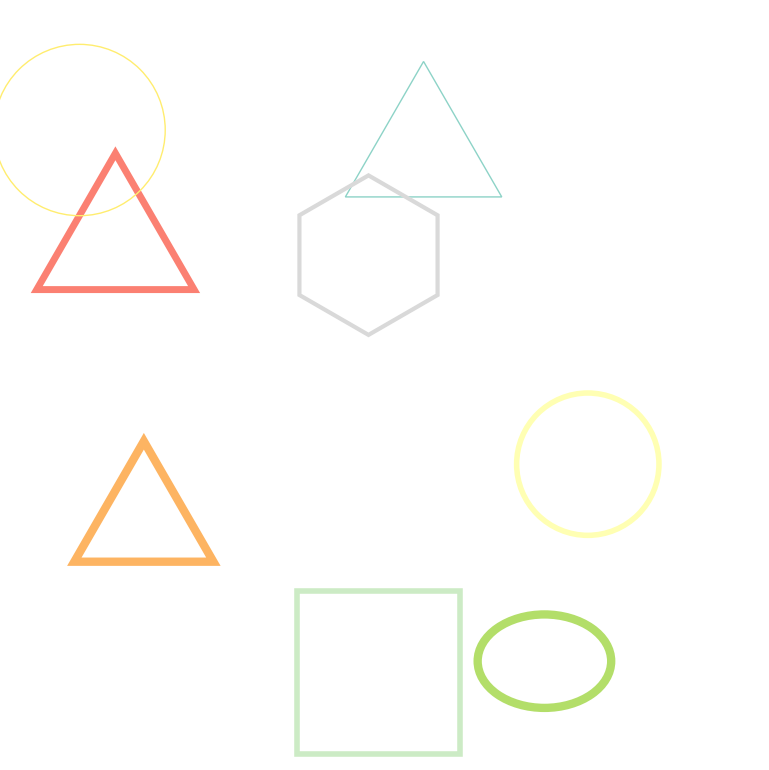[{"shape": "triangle", "thickness": 0.5, "radius": 0.59, "center": [0.55, 0.803]}, {"shape": "circle", "thickness": 2, "radius": 0.46, "center": [0.763, 0.397]}, {"shape": "triangle", "thickness": 2.5, "radius": 0.59, "center": [0.15, 0.683]}, {"shape": "triangle", "thickness": 3, "radius": 0.52, "center": [0.187, 0.323]}, {"shape": "oval", "thickness": 3, "radius": 0.43, "center": [0.707, 0.141]}, {"shape": "hexagon", "thickness": 1.5, "radius": 0.52, "center": [0.479, 0.669]}, {"shape": "square", "thickness": 2, "radius": 0.53, "center": [0.492, 0.127]}, {"shape": "circle", "thickness": 0.5, "radius": 0.56, "center": [0.103, 0.831]}]